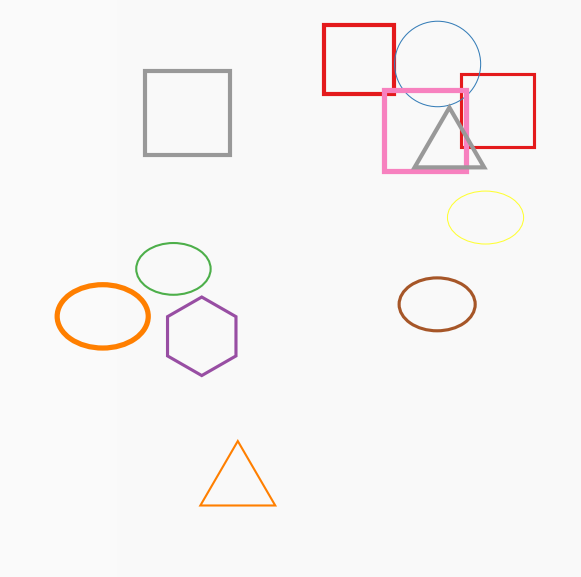[{"shape": "square", "thickness": 1.5, "radius": 0.32, "center": [0.856, 0.808]}, {"shape": "square", "thickness": 2, "radius": 0.3, "center": [0.618, 0.896]}, {"shape": "circle", "thickness": 0.5, "radius": 0.37, "center": [0.753, 0.888]}, {"shape": "oval", "thickness": 1, "radius": 0.32, "center": [0.298, 0.534]}, {"shape": "hexagon", "thickness": 1.5, "radius": 0.34, "center": [0.347, 0.417]}, {"shape": "triangle", "thickness": 1, "radius": 0.37, "center": [0.409, 0.161]}, {"shape": "oval", "thickness": 2.5, "radius": 0.39, "center": [0.177, 0.451]}, {"shape": "oval", "thickness": 0.5, "radius": 0.33, "center": [0.835, 0.622]}, {"shape": "oval", "thickness": 1.5, "radius": 0.33, "center": [0.752, 0.472]}, {"shape": "square", "thickness": 2.5, "radius": 0.35, "center": [0.731, 0.773]}, {"shape": "triangle", "thickness": 2, "radius": 0.35, "center": [0.773, 0.744]}, {"shape": "square", "thickness": 2, "radius": 0.37, "center": [0.323, 0.803]}]